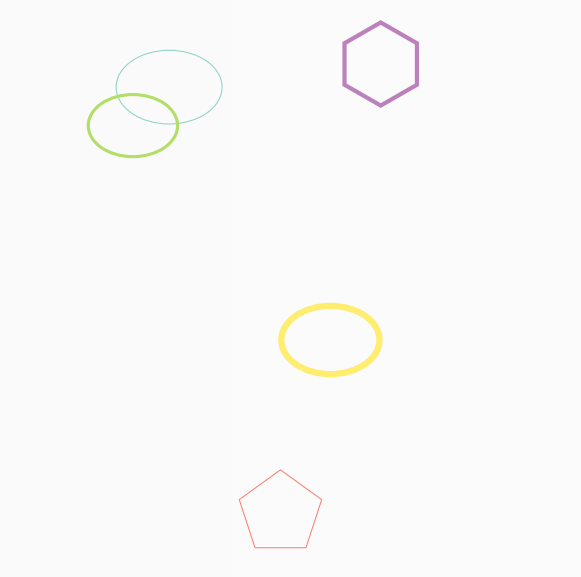[{"shape": "oval", "thickness": 0.5, "radius": 0.46, "center": [0.291, 0.848]}, {"shape": "pentagon", "thickness": 0.5, "radius": 0.37, "center": [0.483, 0.111]}, {"shape": "oval", "thickness": 1.5, "radius": 0.38, "center": [0.229, 0.782]}, {"shape": "hexagon", "thickness": 2, "radius": 0.36, "center": [0.655, 0.888]}, {"shape": "oval", "thickness": 3, "radius": 0.42, "center": [0.568, 0.41]}]